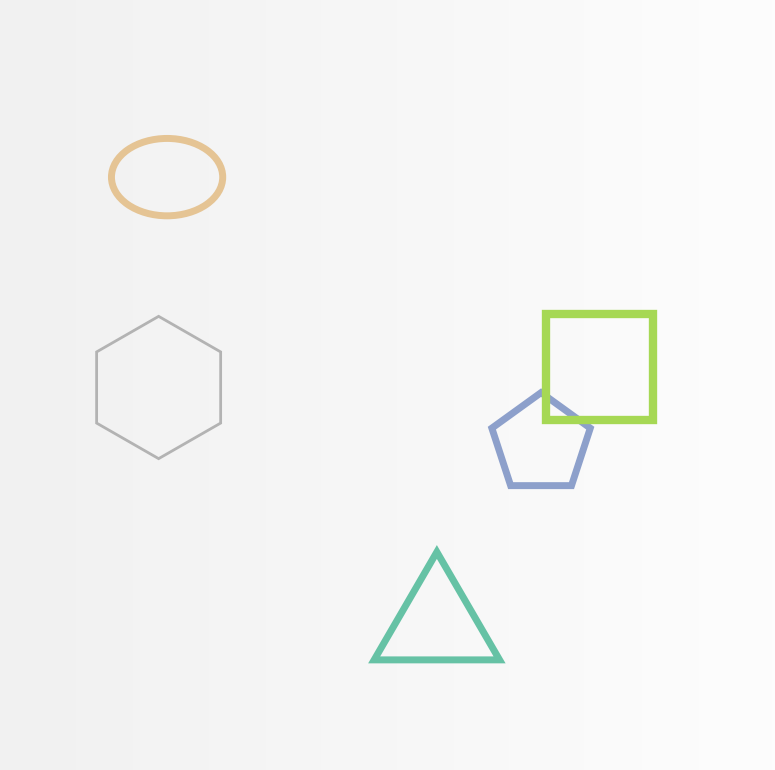[{"shape": "triangle", "thickness": 2.5, "radius": 0.47, "center": [0.564, 0.19]}, {"shape": "pentagon", "thickness": 2.5, "radius": 0.33, "center": [0.698, 0.423]}, {"shape": "square", "thickness": 3, "radius": 0.34, "center": [0.773, 0.523]}, {"shape": "oval", "thickness": 2.5, "radius": 0.36, "center": [0.216, 0.77]}, {"shape": "hexagon", "thickness": 1, "radius": 0.46, "center": [0.205, 0.497]}]